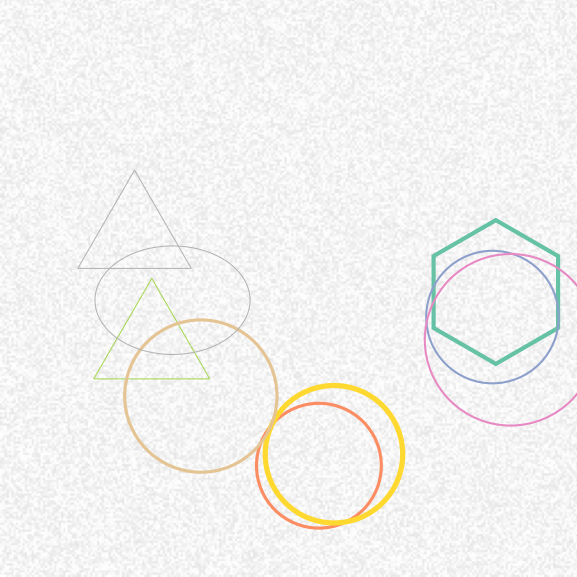[{"shape": "hexagon", "thickness": 2, "radius": 0.62, "center": [0.859, 0.493]}, {"shape": "circle", "thickness": 1.5, "radius": 0.54, "center": [0.552, 0.193]}, {"shape": "circle", "thickness": 1, "radius": 0.57, "center": [0.853, 0.45]}, {"shape": "circle", "thickness": 1, "radius": 0.74, "center": [0.884, 0.411]}, {"shape": "triangle", "thickness": 0.5, "radius": 0.58, "center": [0.263, 0.401]}, {"shape": "circle", "thickness": 2.5, "radius": 0.6, "center": [0.578, 0.213]}, {"shape": "circle", "thickness": 1.5, "radius": 0.66, "center": [0.348, 0.313]}, {"shape": "oval", "thickness": 0.5, "radius": 0.67, "center": [0.299, 0.479]}, {"shape": "triangle", "thickness": 0.5, "radius": 0.57, "center": [0.233, 0.591]}]